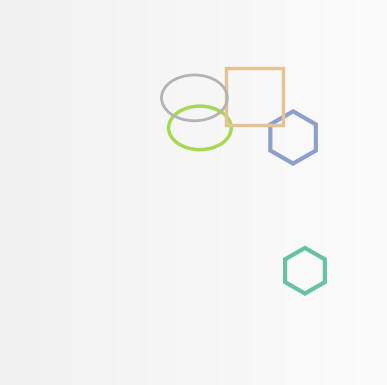[{"shape": "hexagon", "thickness": 3, "radius": 0.3, "center": [0.787, 0.297]}, {"shape": "hexagon", "thickness": 3, "radius": 0.34, "center": [0.756, 0.643]}, {"shape": "oval", "thickness": 2.5, "radius": 0.4, "center": [0.516, 0.668]}, {"shape": "square", "thickness": 2.5, "radius": 0.37, "center": [0.657, 0.749]}, {"shape": "oval", "thickness": 2, "radius": 0.42, "center": [0.502, 0.746]}]